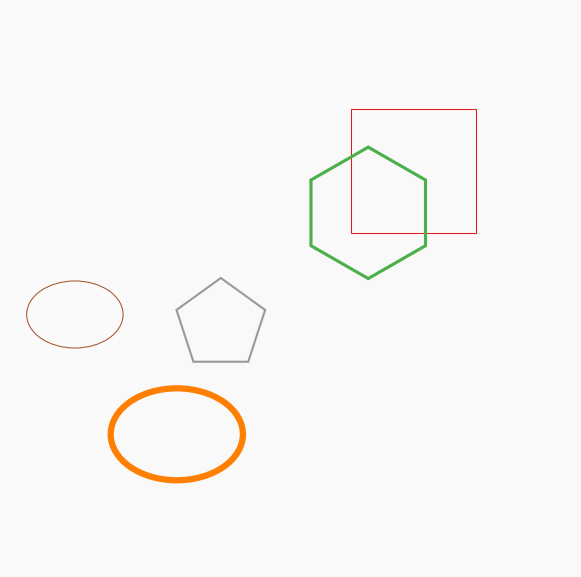[{"shape": "square", "thickness": 0.5, "radius": 0.54, "center": [0.711, 0.703]}, {"shape": "hexagon", "thickness": 1.5, "radius": 0.57, "center": [0.634, 0.631]}, {"shape": "oval", "thickness": 3, "radius": 0.57, "center": [0.304, 0.247]}, {"shape": "oval", "thickness": 0.5, "radius": 0.41, "center": [0.129, 0.455]}, {"shape": "pentagon", "thickness": 1, "radius": 0.4, "center": [0.38, 0.438]}]